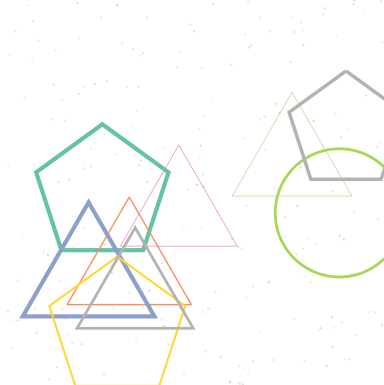[{"shape": "pentagon", "thickness": 3, "radius": 0.9, "center": [0.266, 0.496]}, {"shape": "triangle", "thickness": 1, "radius": 0.93, "center": [0.336, 0.302]}, {"shape": "triangle", "thickness": 3, "radius": 0.99, "center": [0.23, 0.277]}, {"shape": "triangle", "thickness": 0.5, "radius": 0.88, "center": [0.464, 0.448]}, {"shape": "circle", "thickness": 2, "radius": 0.83, "center": [0.881, 0.447]}, {"shape": "pentagon", "thickness": 1.5, "radius": 0.93, "center": [0.305, 0.148]}, {"shape": "triangle", "thickness": 0.5, "radius": 0.9, "center": [0.759, 0.581]}, {"shape": "pentagon", "thickness": 2.5, "radius": 0.78, "center": [0.899, 0.66]}, {"shape": "triangle", "thickness": 2, "radius": 0.87, "center": [0.351, 0.234]}]